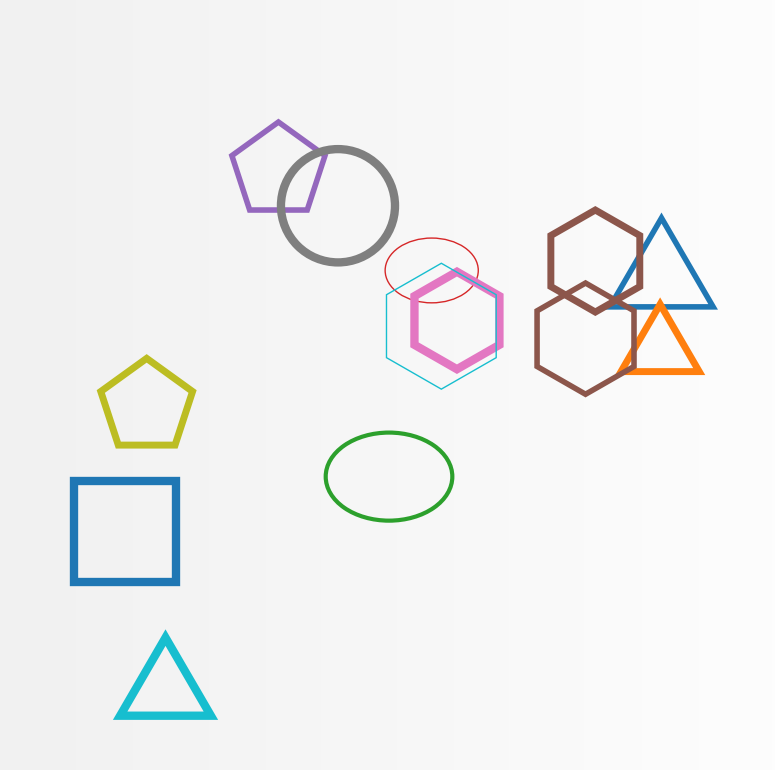[{"shape": "square", "thickness": 3, "radius": 0.33, "center": [0.162, 0.309]}, {"shape": "triangle", "thickness": 2, "radius": 0.38, "center": [0.854, 0.64]}, {"shape": "triangle", "thickness": 2.5, "radius": 0.29, "center": [0.852, 0.547]}, {"shape": "oval", "thickness": 1.5, "radius": 0.41, "center": [0.502, 0.381]}, {"shape": "oval", "thickness": 0.5, "radius": 0.3, "center": [0.557, 0.649]}, {"shape": "pentagon", "thickness": 2, "radius": 0.32, "center": [0.359, 0.778]}, {"shape": "hexagon", "thickness": 2, "radius": 0.36, "center": [0.756, 0.56]}, {"shape": "hexagon", "thickness": 2.5, "radius": 0.33, "center": [0.768, 0.661]}, {"shape": "hexagon", "thickness": 3, "radius": 0.32, "center": [0.59, 0.584]}, {"shape": "circle", "thickness": 3, "radius": 0.37, "center": [0.436, 0.733]}, {"shape": "pentagon", "thickness": 2.5, "radius": 0.31, "center": [0.189, 0.472]}, {"shape": "hexagon", "thickness": 0.5, "radius": 0.41, "center": [0.569, 0.576]}, {"shape": "triangle", "thickness": 3, "radius": 0.34, "center": [0.214, 0.104]}]